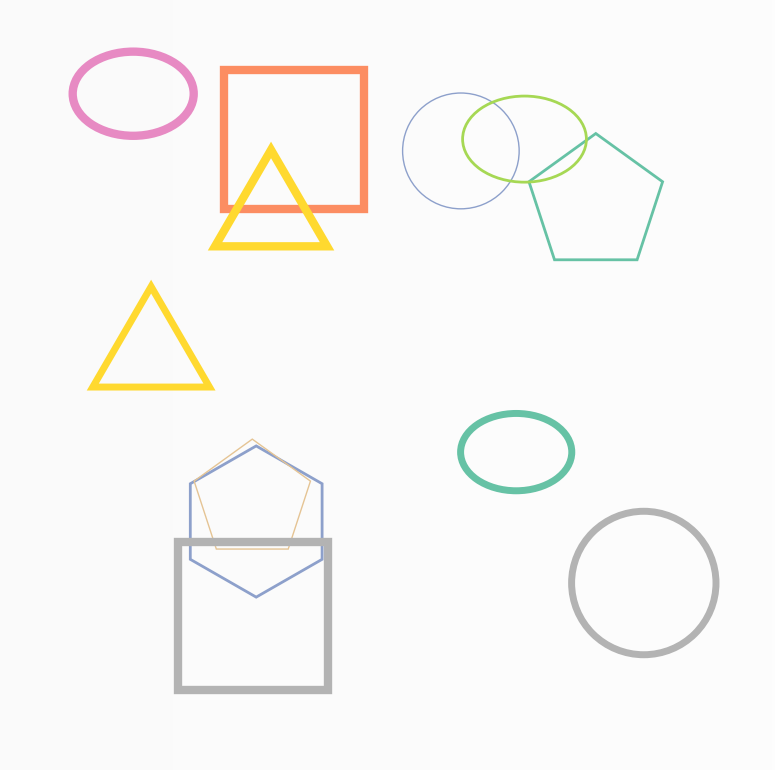[{"shape": "oval", "thickness": 2.5, "radius": 0.36, "center": [0.666, 0.413]}, {"shape": "pentagon", "thickness": 1, "radius": 0.45, "center": [0.769, 0.736]}, {"shape": "square", "thickness": 3, "radius": 0.45, "center": [0.379, 0.819]}, {"shape": "hexagon", "thickness": 1, "radius": 0.49, "center": [0.331, 0.323]}, {"shape": "circle", "thickness": 0.5, "radius": 0.38, "center": [0.595, 0.804]}, {"shape": "oval", "thickness": 3, "radius": 0.39, "center": [0.172, 0.878]}, {"shape": "oval", "thickness": 1, "radius": 0.4, "center": [0.677, 0.819]}, {"shape": "triangle", "thickness": 3, "radius": 0.42, "center": [0.35, 0.722]}, {"shape": "triangle", "thickness": 2.5, "radius": 0.43, "center": [0.195, 0.541]}, {"shape": "pentagon", "thickness": 0.5, "radius": 0.39, "center": [0.326, 0.351]}, {"shape": "circle", "thickness": 2.5, "radius": 0.47, "center": [0.831, 0.243]}, {"shape": "square", "thickness": 3, "radius": 0.48, "center": [0.326, 0.2]}]